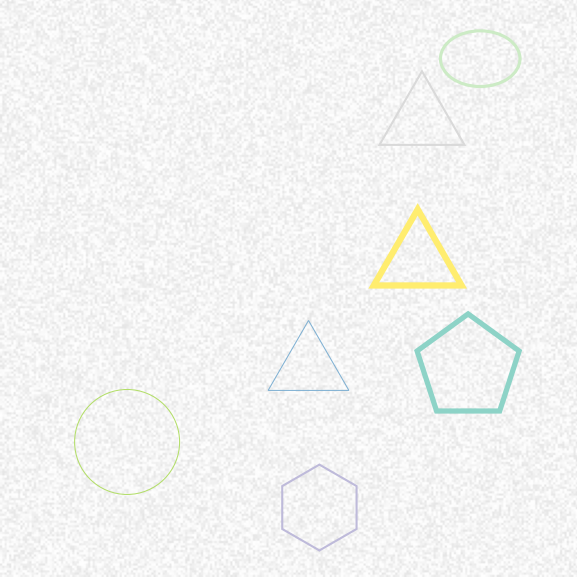[{"shape": "pentagon", "thickness": 2.5, "radius": 0.46, "center": [0.811, 0.363]}, {"shape": "hexagon", "thickness": 1, "radius": 0.37, "center": [0.553, 0.12]}, {"shape": "triangle", "thickness": 0.5, "radius": 0.4, "center": [0.534, 0.363]}, {"shape": "circle", "thickness": 0.5, "radius": 0.45, "center": [0.22, 0.234]}, {"shape": "triangle", "thickness": 1, "radius": 0.42, "center": [0.731, 0.791]}, {"shape": "oval", "thickness": 1.5, "radius": 0.34, "center": [0.832, 0.898]}, {"shape": "triangle", "thickness": 3, "radius": 0.44, "center": [0.723, 0.549]}]